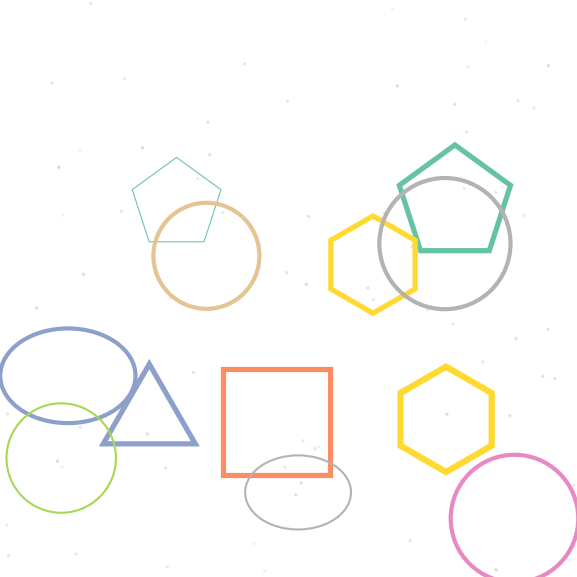[{"shape": "pentagon", "thickness": 2.5, "radius": 0.51, "center": [0.788, 0.647]}, {"shape": "pentagon", "thickness": 0.5, "radius": 0.4, "center": [0.306, 0.646]}, {"shape": "square", "thickness": 2.5, "radius": 0.46, "center": [0.479, 0.268]}, {"shape": "oval", "thickness": 2, "radius": 0.59, "center": [0.118, 0.348]}, {"shape": "triangle", "thickness": 2.5, "radius": 0.46, "center": [0.259, 0.277]}, {"shape": "circle", "thickness": 2, "radius": 0.55, "center": [0.891, 0.101]}, {"shape": "circle", "thickness": 1, "radius": 0.47, "center": [0.106, 0.206]}, {"shape": "hexagon", "thickness": 3, "radius": 0.46, "center": [0.772, 0.273]}, {"shape": "hexagon", "thickness": 2.5, "radius": 0.42, "center": [0.646, 0.541]}, {"shape": "circle", "thickness": 2, "radius": 0.46, "center": [0.357, 0.556]}, {"shape": "circle", "thickness": 2, "radius": 0.57, "center": [0.77, 0.577]}, {"shape": "oval", "thickness": 1, "radius": 0.46, "center": [0.516, 0.146]}]